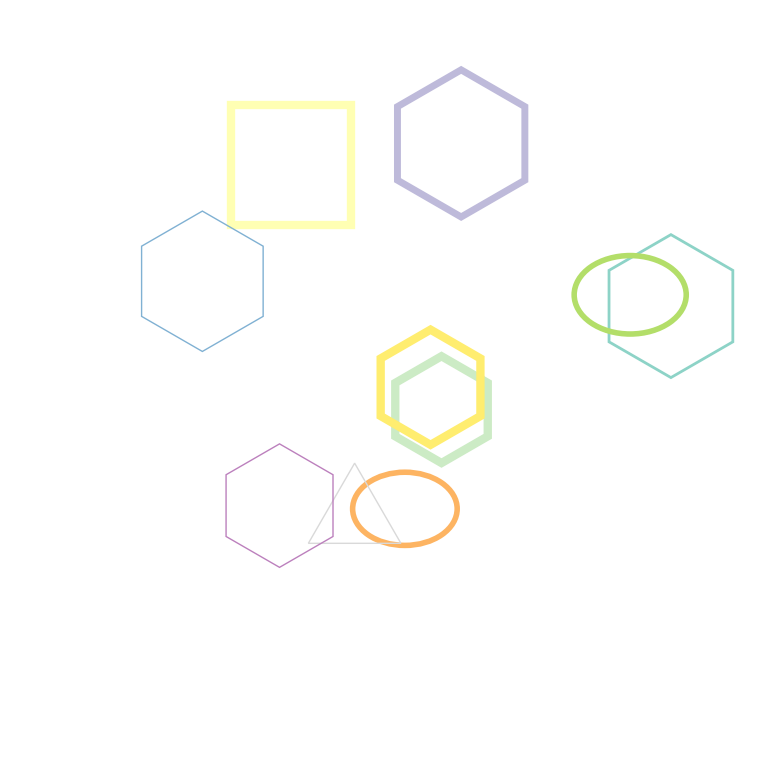[{"shape": "hexagon", "thickness": 1, "radius": 0.46, "center": [0.871, 0.602]}, {"shape": "square", "thickness": 3, "radius": 0.39, "center": [0.378, 0.786]}, {"shape": "hexagon", "thickness": 2.5, "radius": 0.48, "center": [0.599, 0.814]}, {"shape": "hexagon", "thickness": 0.5, "radius": 0.46, "center": [0.263, 0.635]}, {"shape": "oval", "thickness": 2, "radius": 0.34, "center": [0.526, 0.339]}, {"shape": "oval", "thickness": 2, "radius": 0.36, "center": [0.818, 0.617]}, {"shape": "triangle", "thickness": 0.5, "radius": 0.35, "center": [0.461, 0.329]}, {"shape": "hexagon", "thickness": 0.5, "radius": 0.4, "center": [0.363, 0.343]}, {"shape": "hexagon", "thickness": 3, "radius": 0.35, "center": [0.573, 0.468]}, {"shape": "hexagon", "thickness": 3, "radius": 0.37, "center": [0.559, 0.497]}]